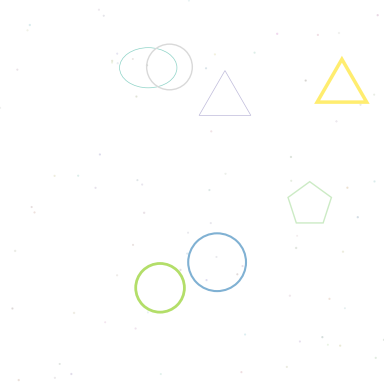[{"shape": "oval", "thickness": 0.5, "radius": 0.37, "center": [0.385, 0.824]}, {"shape": "triangle", "thickness": 0.5, "radius": 0.39, "center": [0.584, 0.739]}, {"shape": "circle", "thickness": 1.5, "radius": 0.38, "center": [0.564, 0.319]}, {"shape": "circle", "thickness": 2, "radius": 0.32, "center": [0.416, 0.252]}, {"shape": "circle", "thickness": 1, "radius": 0.3, "center": [0.44, 0.826]}, {"shape": "pentagon", "thickness": 1, "radius": 0.3, "center": [0.804, 0.469]}, {"shape": "triangle", "thickness": 2.5, "radius": 0.37, "center": [0.888, 0.772]}]